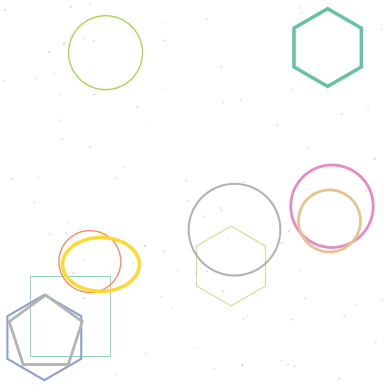[{"shape": "hexagon", "thickness": 2.5, "radius": 0.5, "center": [0.851, 0.877]}, {"shape": "square", "thickness": 0.5, "radius": 0.52, "center": [0.181, 0.179]}, {"shape": "circle", "thickness": 1, "radius": 0.4, "center": [0.233, 0.321]}, {"shape": "hexagon", "thickness": 1.5, "radius": 0.55, "center": [0.115, 0.123]}, {"shape": "circle", "thickness": 2, "radius": 0.54, "center": [0.862, 0.464]}, {"shape": "hexagon", "thickness": 0.5, "radius": 0.52, "center": [0.6, 0.309]}, {"shape": "circle", "thickness": 1, "radius": 0.48, "center": [0.274, 0.863]}, {"shape": "oval", "thickness": 2.5, "radius": 0.5, "center": [0.262, 0.313]}, {"shape": "circle", "thickness": 2, "radius": 0.4, "center": [0.856, 0.426]}, {"shape": "pentagon", "thickness": 2, "radius": 0.5, "center": [0.119, 0.134]}, {"shape": "circle", "thickness": 1.5, "radius": 0.6, "center": [0.609, 0.403]}]